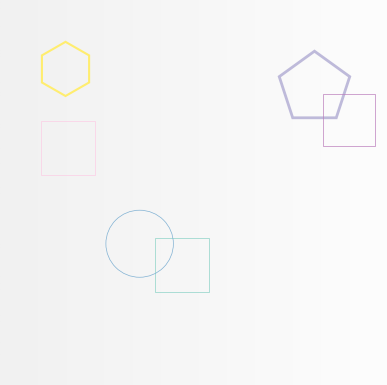[{"shape": "square", "thickness": 0.5, "radius": 0.35, "center": [0.47, 0.312]}, {"shape": "pentagon", "thickness": 2, "radius": 0.48, "center": [0.812, 0.771]}, {"shape": "circle", "thickness": 0.5, "radius": 0.44, "center": [0.36, 0.367]}, {"shape": "square", "thickness": 0.5, "radius": 0.35, "center": [0.175, 0.615]}, {"shape": "square", "thickness": 0.5, "radius": 0.34, "center": [0.9, 0.689]}, {"shape": "hexagon", "thickness": 1.5, "radius": 0.35, "center": [0.169, 0.821]}]